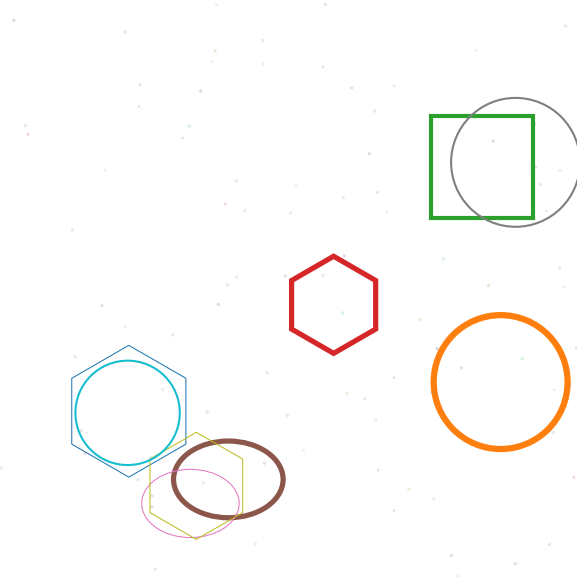[{"shape": "hexagon", "thickness": 0.5, "radius": 0.57, "center": [0.223, 0.287]}, {"shape": "circle", "thickness": 3, "radius": 0.58, "center": [0.867, 0.338]}, {"shape": "square", "thickness": 2, "radius": 0.44, "center": [0.835, 0.71]}, {"shape": "hexagon", "thickness": 2.5, "radius": 0.42, "center": [0.578, 0.471]}, {"shape": "oval", "thickness": 2.5, "radius": 0.47, "center": [0.395, 0.169]}, {"shape": "oval", "thickness": 0.5, "radius": 0.42, "center": [0.33, 0.127]}, {"shape": "circle", "thickness": 1, "radius": 0.56, "center": [0.893, 0.718]}, {"shape": "hexagon", "thickness": 0.5, "radius": 0.46, "center": [0.34, 0.158]}, {"shape": "circle", "thickness": 1, "radius": 0.45, "center": [0.221, 0.284]}]